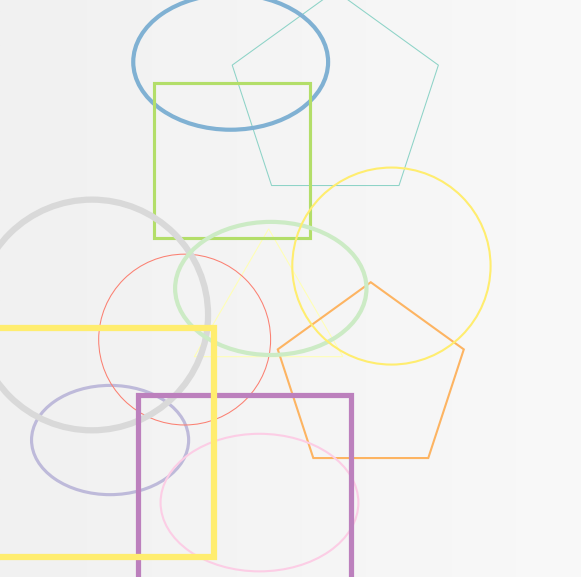[{"shape": "pentagon", "thickness": 0.5, "radius": 0.93, "center": [0.577, 0.829]}, {"shape": "triangle", "thickness": 0.5, "radius": 0.74, "center": [0.462, 0.455]}, {"shape": "oval", "thickness": 1.5, "radius": 0.68, "center": [0.189, 0.237]}, {"shape": "circle", "thickness": 0.5, "radius": 0.74, "center": [0.318, 0.411]}, {"shape": "oval", "thickness": 2, "radius": 0.84, "center": [0.397, 0.892]}, {"shape": "pentagon", "thickness": 1, "radius": 0.84, "center": [0.638, 0.342]}, {"shape": "square", "thickness": 1.5, "radius": 0.67, "center": [0.399, 0.722]}, {"shape": "oval", "thickness": 1, "radius": 0.85, "center": [0.446, 0.129]}, {"shape": "circle", "thickness": 3, "radius": 1.0, "center": [0.158, 0.454]}, {"shape": "square", "thickness": 2.5, "radius": 0.92, "center": [0.42, 0.133]}, {"shape": "oval", "thickness": 2, "radius": 0.82, "center": [0.466, 0.5]}, {"shape": "square", "thickness": 3, "radius": 0.99, "center": [0.17, 0.234]}, {"shape": "circle", "thickness": 1, "radius": 0.85, "center": [0.673, 0.538]}]